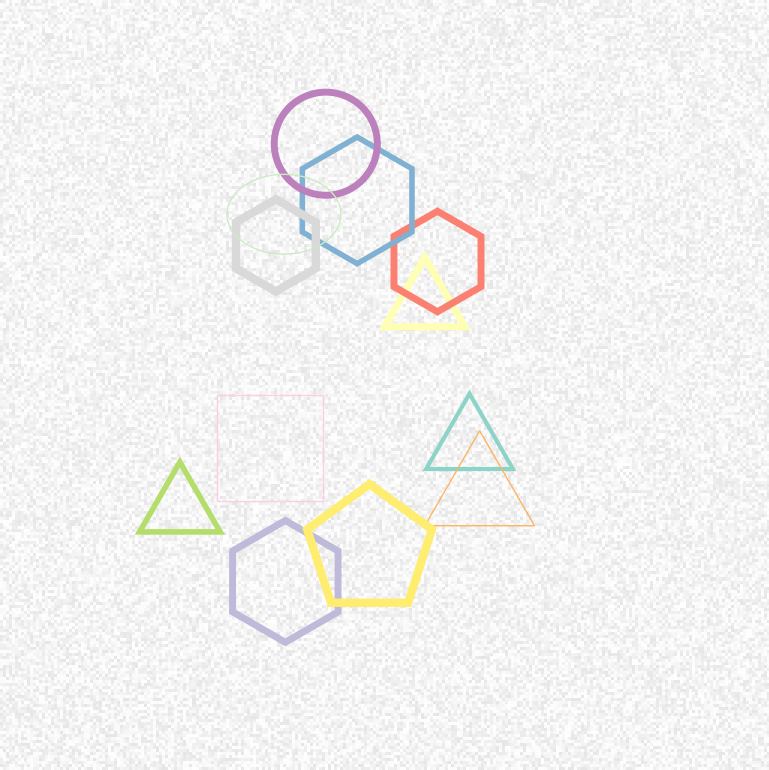[{"shape": "triangle", "thickness": 1.5, "radius": 0.33, "center": [0.61, 0.423]}, {"shape": "triangle", "thickness": 2.5, "radius": 0.3, "center": [0.552, 0.606]}, {"shape": "hexagon", "thickness": 2.5, "radius": 0.4, "center": [0.371, 0.245]}, {"shape": "hexagon", "thickness": 2.5, "radius": 0.33, "center": [0.568, 0.66]}, {"shape": "hexagon", "thickness": 2, "radius": 0.41, "center": [0.464, 0.74]}, {"shape": "triangle", "thickness": 0.5, "radius": 0.41, "center": [0.623, 0.358]}, {"shape": "triangle", "thickness": 2, "radius": 0.3, "center": [0.234, 0.339]}, {"shape": "square", "thickness": 0.5, "radius": 0.34, "center": [0.351, 0.418]}, {"shape": "hexagon", "thickness": 3, "radius": 0.3, "center": [0.358, 0.681]}, {"shape": "circle", "thickness": 2.5, "radius": 0.33, "center": [0.423, 0.813]}, {"shape": "oval", "thickness": 0.5, "radius": 0.37, "center": [0.369, 0.722]}, {"shape": "pentagon", "thickness": 3, "radius": 0.43, "center": [0.48, 0.286]}]